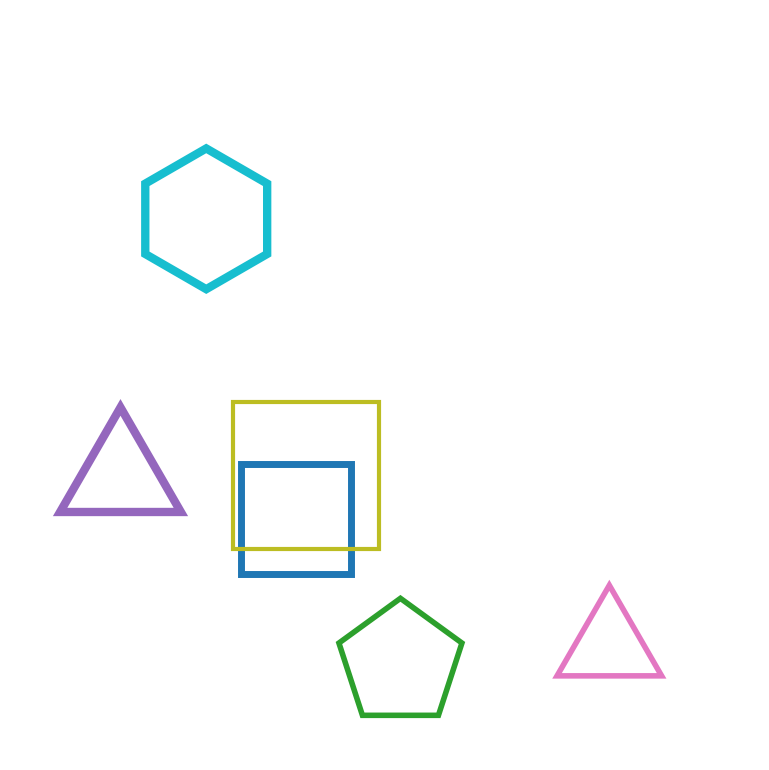[{"shape": "square", "thickness": 2.5, "radius": 0.35, "center": [0.384, 0.326]}, {"shape": "pentagon", "thickness": 2, "radius": 0.42, "center": [0.52, 0.139]}, {"shape": "triangle", "thickness": 3, "radius": 0.45, "center": [0.156, 0.38]}, {"shape": "triangle", "thickness": 2, "radius": 0.39, "center": [0.791, 0.161]}, {"shape": "square", "thickness": 1.5, "radius": 0.48, "center": [0.398, 0.383]}, {"shape": "hexagon", "thickness": 3, "radius": 0.46, "center": [0.268, 0.716]}]